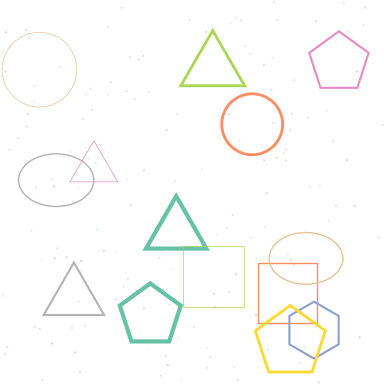[{"shape": "pentagon", "thickness": 3, "radius": 0.42, "center": [0.39, 0.181]}, {"shape": "triangle", "thickness": 3, "radius": 0.45, "center": [0.458, 0.4]}, {"shape": "square", "thickness": 1, "radius": 0.39, "center": [0.747, 0.238]}, {"shape": "circle", "thickness": 2, "radius": 0.4, "center": [0.655, 0.677]}, {"shape": "hexagon", "thickness": 1.5, "radius": 0.37, "center": [0.816, 0.143]}, {"shape": "pentagon", "thickness": 1.5, "radius": 0.41, "center": [0.88, 0.838]}, {"shape": "triangle", "thickness": 0.5, "radius": 0.36, "center": [0.244, 0.564]}, {"shape": "square", "thickness": 0.5, "radius": 0.4, "center": [0.554, 0.282]}, {"shape": "triangle", "thickness": 2, "radius": 0.48, "center": [0.553, 0.825]}, {"shape": "pentagon", "thickness": 2, "radius": 0.48, "center": [0.754, 0.111]}, {"shape": "circle", "thickness": 0.5, "radius": 0.49, "center": [0.102, 0.819]}, {"shape": "oval", "thickness": 1, "radius": 0.48, "center": [0.795, 0.329]}, {"shape": "oval", "thickness": 1, "radius": 0.49, "center": [0.146, 0.532]}, {"shape": "triangle", "thickness": 1.5, "radius": 0.45, "center": [0.192, 0.227]}]